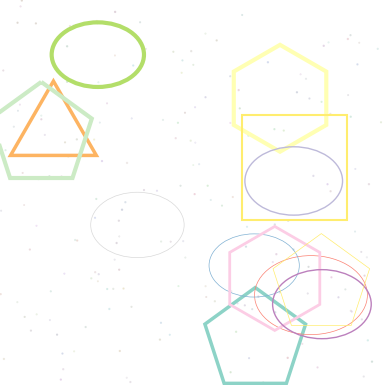[{"shape": "pentagon", "thickness": 2.5, "radius": 0.69, "center": [0.663, 0.116]}, {"shape": "hexagon", "thickness": 3, "radius": 0.69, "center": [0.727, 0.745]}, {"shape": "oval", "thickness": 1, "radius": 0.63, "center": [0.763, 0.53]}, {"shape": "oval", "thickness": 0.5, "radius": 0.73, "center": [0.808, 0.233]}, {"shape": "oval", "thickness": 0.5, "radius": 0.59, "center": [0.66, 0.31]}, {"shape": "triangle", "thickness": 2.5, "radius": 0.64, "center": [0.139, 0.661]}, {"shape": "oval", "thickness": 3, "radius": 0.6, "center": [0.254, 0.858]}, {"shape": "hexagon", "thickness": 2, "radius": 0.68, "center": [0.714, 0.277]}, {"shape": "oval", "thickness": 0.5, "radius": 0.61, "center": [0.357, 0.416]}, {"shape": "oval", "thickness": 1, "radius": 0.64, "center": [0.836, 0.21]}, {"shape": "pentagon", "thickness": 3, "radius": 0.69, "center": [0.107, 0.649]}, {"shape": "square", "thickness": 1.5, "radius": 0.68, "center": [0.766, 0.566]}, {"shape": "pentagon", "thickness": 0.5, "radius": 0.66, "center": [0.835, 0.261]}]